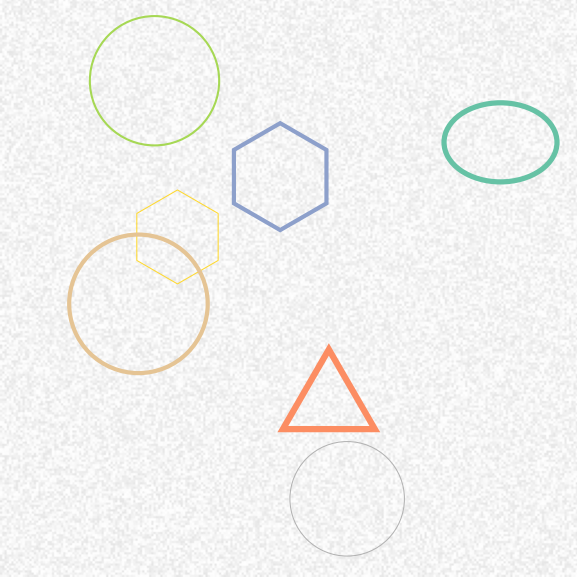[{"shape": "oval", "thickness": 2.5, "radius": 0.49, "center": [0.867, 0.753]}, {"shape": "triangle", "thickness": 3, "radius": 0.46, "center": [0.569, 0.302]}, {"shape": "hexagon", "thickness": 2, "radius": 0.46, "center": [0.485, 0.693]}, {"shape": "circle", "thickness": 1, "radius": 0.56, "center": [0.268, 0.859]}, {"shape": "hexagon", "thickness": 0.5, "radius": 0.41, "center": [0.307, 0.589]}, {"shape": "circle", "thickness": 2, "radius": 0.6, "center": [0.24, 0.473]}, {"shape": "circle", "thickness": 0.5, "radius": 0.5, "center": [0.601, 0.135]}]